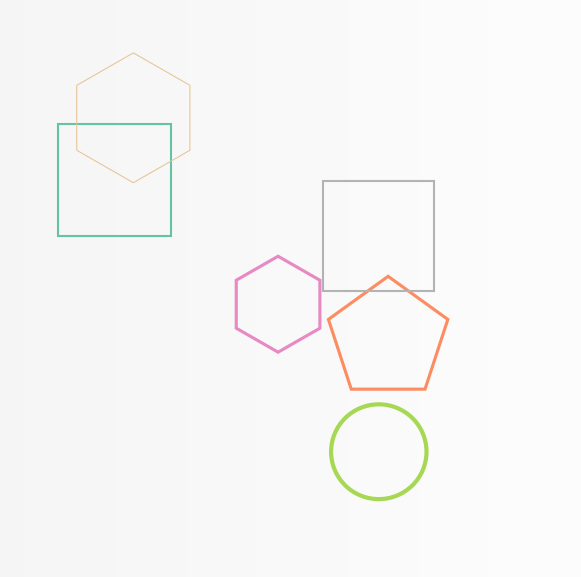[{"shape": "square", "thickness": 1, "radius": 0.48, "center": [0.197, 0.688]}, {"shape": "pentagon", "thickness": 1.5, "radius": 0.54, "center": [0.668, 0.413]}, {"shape": "hexagon", "thickness": 1.5, "radius": 0.42, "center": [0.478, 0.472]}, {"shape": "circle", "thickness": 2, "radius": 0.41, "center": [0.652, 0.217]}, {"shape": "hexagon", "thickness": 0.5, "radius": 0.56, "center": [0.229, 0.795]}, {"shape": "square", "thickness": 1, "radius": 0.48, "center": [0.652, 0.59]}]